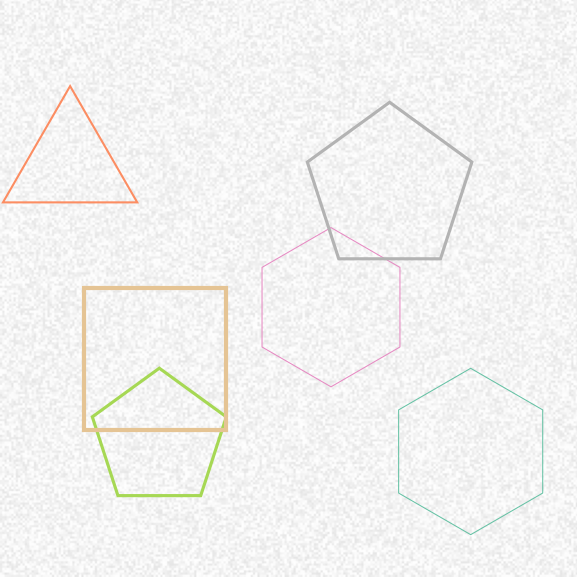[{"shape": "hexagon", "thickness": 0.5, "radius": 0.72, "center": [0.815, 0.217]}, {"shape": "triangle", "thickness": 1, "radius": 0.67, "center": [0.121, 0.716]}, {"shape": "hexagon", "thickness": 0.5, "radius": 0.69, "center": [0.573, 0.467]}, {"shape": "pentagon", "thickness": 1.5, "radius": 0.61, "center": [0.276, 0.24]}, {"shape": "square", "thickness": 2, "radius": 0.61, "center": [0.269, 0.377]}, {"shape": "pentagon", "thickness": 1.5, "radius": 0.75, "center": [0.675, 0.672]}]